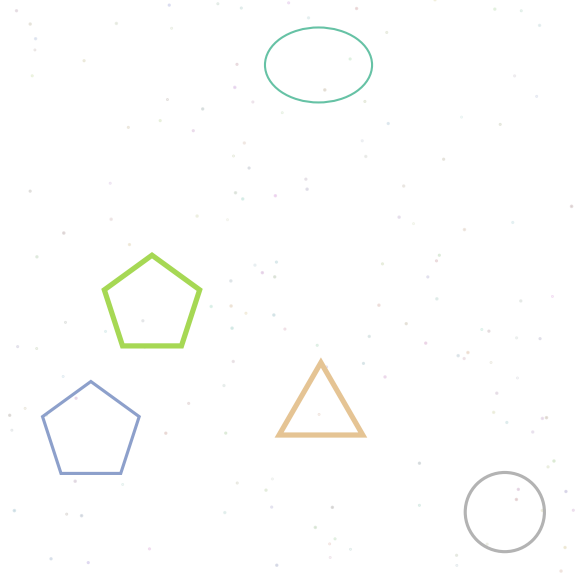[{"shape": "oval", "thickness": 1, "radius": 0.46, "center": [0.552, 0.887]}, {"shape": "pentagon", "thickness": 1.5, "radius": 0.44, "center": [0.157, 0.251]}, {"shape": "pentagon", "thickness": 2.5, "radius": 0.43, "center": [0.263, 0.47]}, {"shape": "triangle", "thickness": 2.5, "radius": 0.42, "center": [0.556, 0.288]}, {"shape": "circle", "thickness": 1.5, "radius": 0.34, "center": [0.874, 0.112]}]